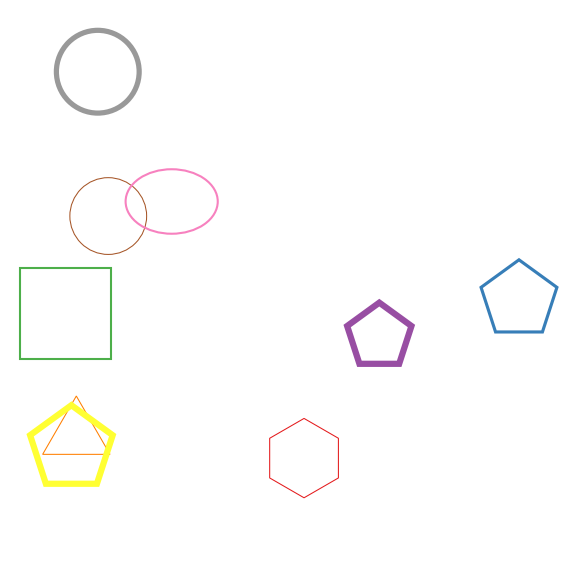[{"shape": "hexagon", "thickness": 0.5, "radius": 0.34, "center": [0.526, 0.206]}, {"shape": "pentagon", "thickness": 1.5, "radius": 0.35, "center": [0.899, 0.48]}, {"shape": "square", "thickness": 1, "radius": 0.39, "center": [0.114, 0.457]}, {"shape": "pentagon", "thickness": 3, "radius": 0.29, "center": [0.657, 0.417]}, {"shape": "triangle", "thickness": 0.5, "radius": 0.34, "center": [0.132, 0.246]}, {"shape": "pentagon", "thickness": 3, "radius": 0.38, "center": [0.124, 0.222]}, {"shape": "circle", "thickness": 0.5, "radius": 0.33, "center": [0.187, 0.625]}, {"shape": "oval", "thickness": 1, "radius": 0.4, "center": [0.297, 0.65]}, {"shape": "circle", "thickness": 2.5, "radius": 0.36, "center": [0.169, 0.875]}]